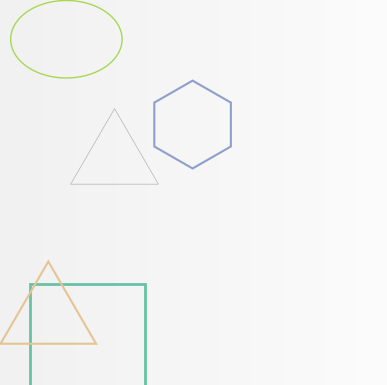[{"shape": "square", "thickness": 2, "radius": 0.74, "center": [0.226, 0.113]}, {"shape": "hexagon", "thickness": 1.5, "radius": 0.57, "center": [0.497, 0.676]}, {"shape": "oval", "thickness": 1, "radius": 0.72, "center": [0.171, 0.898]}, {"shape": "triangle", "thickness": 1.5, "radius": 0.71, "center": [0.125, 0.178]}, {"shape": "triangle", "thickness": 0.5, "radius": 0.65, "center": [0.296, 0.587]}]